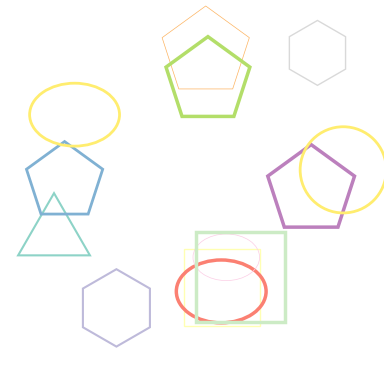[{"shape": "triangle", "thickness": 1.5, "radius": 0.54, "center": [0.14, 0.391]}, {"shape": "square", "thickness": 1, "radius": 0.49, "center": [0.576, 0.253]}, {"shape": "hexagon", "thickness": 1.5, "radius": 0.5, "center": [0.302, 0.2]}, {"shape": "oval", "thickness": 2.5, "radius": 0.58, "center": [0.575, 0.243]}, {"shape": "pentagon", "thickness": 2, "radius": 0.52, "center": [0.168, 0.528]}, {"shape": "pentagon", "thickness": 0.5, "radius": 0.6, "center": [0.534, 0.865]}, {"shape": "pentagon", "thickness": 2.5, "radius": 0.57, "center": [0.54, 0.79]}, {"shape": "oval", "thickness": 0.5, "radius": 0.43, "center": [0.588, 0.332]}, {"shape": "hexagon", "thickness": 1, "radius": 0.42, "center": [0.825, 0.863]}, {"shape": "pentagon", "thickness": 2.5, "radius": 0.59, "center": [0.808, 0.506]}, {"shape": "square", "thickness": 2.5, "radius": 0.58, "center": [0.625, 0.28]}, {"shape": "oval", "thickness": 2, "radius": 0.58, "center": [0.194, 0.702]}, {"shape": "circle", "thickness": 2, "radius": 0.56, "center": [0.892, 0.559]}]